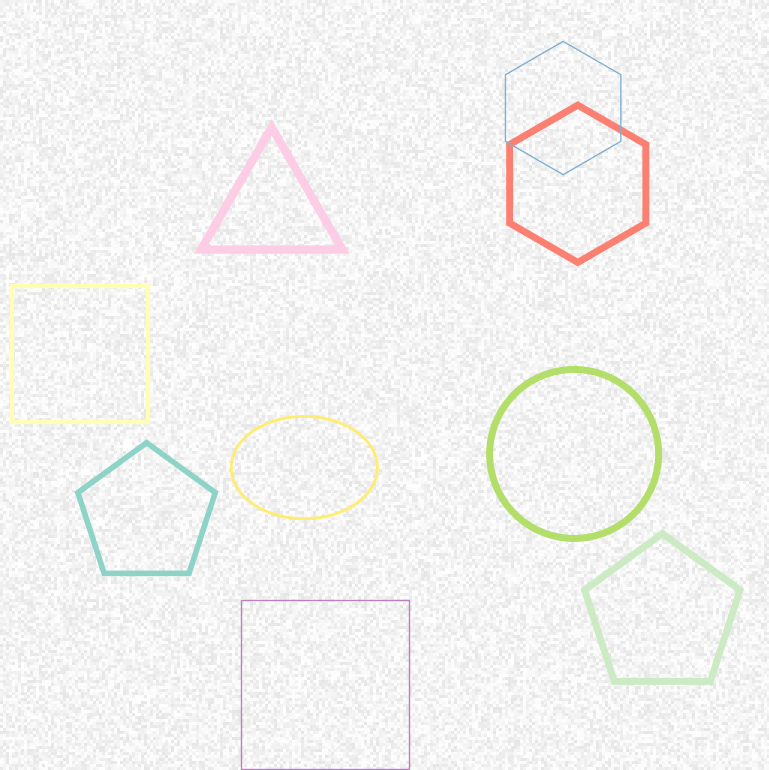[{"shape": "pentagon", "thickness": 2, "radius": 0.47, "center": [0.19, 0.331]}, {"shape": "square", "thickness": 1.5, "radius": 0.44, "center": [0.104, 0.54]}, {"shape": "hexagon", "thickness": 2.5, "radius": 0.51, "center": [0.75, 0.761]}, {"shape": "hexagon", "thickness": 0.5, "radius": 0.43, "center": [0.731, 0.86]}, {"shape": "circle", "thickness": 2.5, "radius": 0.55, "center": [0.746, 0.41]}, {"shape": "triangle", "thickness": 3, "radius": 0.53, "center": [0.353, 0.729]}, {"shape": "square", "thickness": 0.5, "radius": 0.55, "center": [0.422, 0.111]}, {"shape": "pentagon", "thickness": 2.5, "radius": 0.53, "center": [0.86, 0.201]}, {"shape": "oval", "thickness": 1, "radius": 0.47, "center": [0.395, 0.393]}]